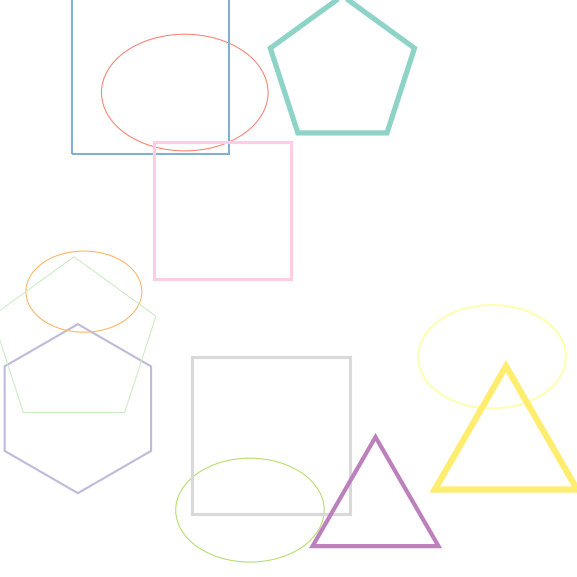[{"shape": "pentagon", "thickness": 2.5, "radius": 0.66, "center": [0.593, 0.875]}, {"shape": "oval", "thickness": 1, "radius": 0.64, "center": [0.852, 0.381]}, {"shape": "hexagon", "thickness": 1, "radius": 0.73, "center": [0.135, 0.292]}, {"shape": "oval", "thickness": 0.5, "radius": 0.72, "center": [0.32, 0.839]}, {"shape": "square", "thickness": 1, "radius": 0.68, "center": [0.261, 0.869]}, {"shape": "oval", "thickness": 0.5, "radius": 0.5, "center": [0.145, 0.494]}, {"shape": "oval", "thickness": 0.5, "radius": 0.64, "center": [0.433, 0.116]}, {"shape": "square", "thickness": 1.5, "radius": 0.59, "center": [0.386, 0.634]}, {"shape": "square", "thickness": 1.5, "radius": 0.68, "center": [0.469, 0.245]}, {"shape": "triangle", "thickness": 2, "radius": 0.63, "center": [0.65, 0.116]}, {"shape": "pentagon", "thickness": 0.5, "radius": 0.75, "center": [0.128, 0.405]}, {"shape": "triangle", "thickness": 3, "radius": 0.71, "center": [0.876, 0.223]}]